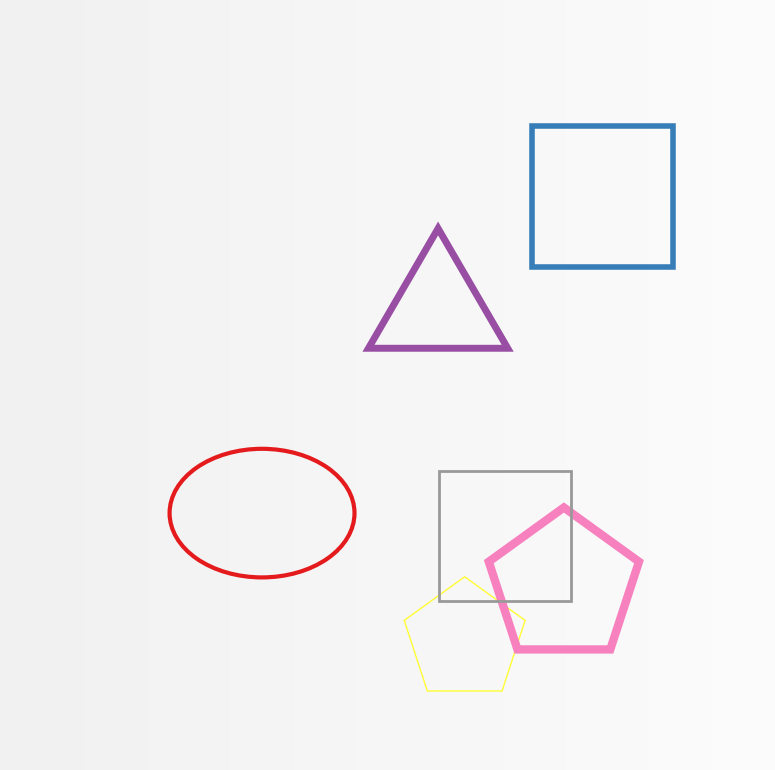[{"shape": "oval", "thickness": 1.5, "radius": 0.6, "center": [0.338, 0.334]}, {"shape": "square", "thickness": 2, "radius": 0.46, "center": [0.778, 0.745]}, {"shape": "triangle", "thickness": 2.5, "radius": 0.52, "center": [0.565, 0.6]}, {"shape": "pentagon", "thickness": 0.5, "radius": 0.41, "center": [0.6, 0.169]}, {"shape": "pentagon", "thickness": 3, "radius": 0.51, "center": [0.728, 0.239]}, {"shape": "square", "thickness": 1, "radius": 0.42, "center": [0.652, 0.304]}]